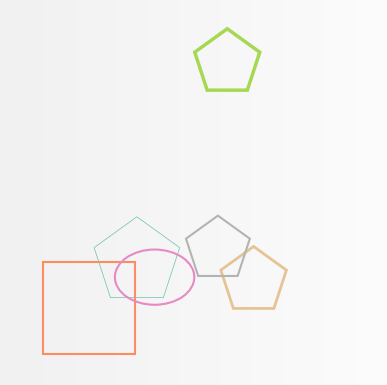[{"shape": "pentagon", "thickness": 0.5, "radius": 0.58, "center": [0.353, 0.321]}, {"shape": "square", "thickness": 1.5, "radius": 0.6, "center": [0.229, 0.201]}, {"shape": "oval", "thickness": 1.5, "radius": 0.51, "center": [0.399, 0.28]}, {"shape": "pentagon", "thickness": 2.5, "radius": 0.44, "center": [0.586, 0.837]}, {"shape": "pentagon", "thickness": 2, "radius": 0.44, "center": [0.654, 0.271]}, {"shape": "pentagon", "thickness": 1.5, "radius": 0.43, "center": [0.562, 0.353]}]